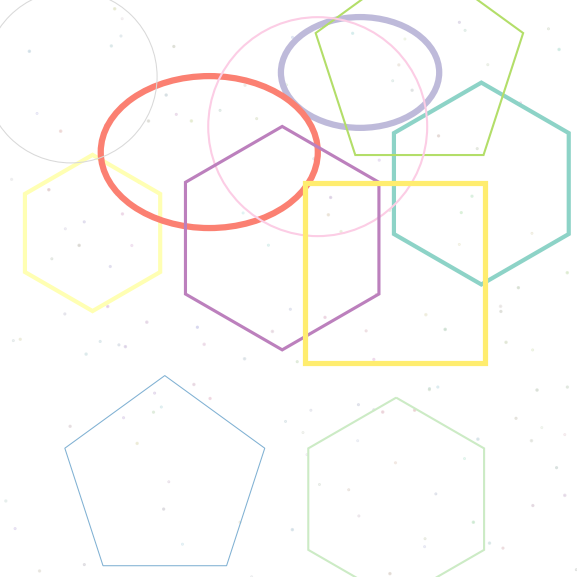[{"shape": "hexagon", "thickness": 2, "radius": 0.87, "center": [0.833, 0.681]}, {"shape": "hexagon", "thickness": 2, "radius": 0.68, "center": [0.16, 0.596]}, {"shape": "oval", "thickness": 3, "radius": 0.69, "center": [0.623, 0.874]}, {"shape": "oval", "thickness": 3, "radius": 0.94, "center": [0.362, 0.736]}, {"shape": "pentagon", "thickness": 0.5, "radius": 0.91, "center": [0.285, 0.167]}, {"shape": "pentagon", "thickness": 1, "radius": 0.94, "center": [0.726, 0.884]}, {"shape": "circle", "thickness": 1, "radius": 0.95, "center": [0.55, 0.78]}, {"shape": "circle", "thickness": 0.5, "radius": 0.75, "center": [0.123, 0.866]}, {"shape": "hexagon", "thickness": 1.5, "radius": 0.97, "center": [0.489, 0.587]}, {"shape": "hexagon", "thickness": 1, "radius": 0.88, "center": [0.686, 0.135]}, {"shape": "square", "thickness": 2.5, "radius": 0.78, "center": [0.684, 0.526]}]